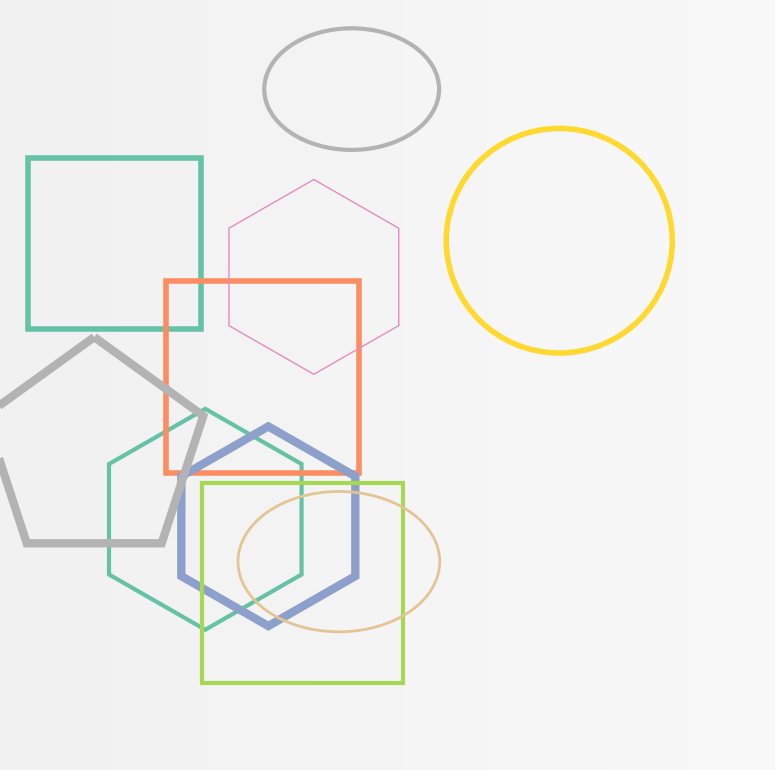[{"shape": "square", "thickness": 2, "radius": 0.56, "center": [0.148, 0.684]}, {"shape": "hexagon", "thickness": 1.5, "radius": 0.72, "center": [0.265, 0.326]}, {"shape": "square", "thickness": 2, "radius": 0.62, "center": [0.339, 0.51]}, {"shape": "hexagon", "thickness": 3, "radius": 0.65, "center": [0.346, 0.317]}, {"shape": "hexagon", "thickness": 0.5, "radius": 0.63, "center": [0.405, 0.64]}, {"shape": "square", "thickness": 1.5, "radius": 0.65, "center": [0.39, 0.243]}, {"shape": "circle", "thickness": 2, "radius": 0.73, "center": [0.722, 0.687]}, {"shape": "oval", "thickness": 1, "radius": 0.65, "center": [0.437, 0.271]}, {"shape": "pentagon", "thickness": 3, "radius": 0.74, "center": [0.122, 0.414]}, {"shape": "oval", "thickness": 1.5, "radius": 0.56, "center": [0.454, 0.884]}]